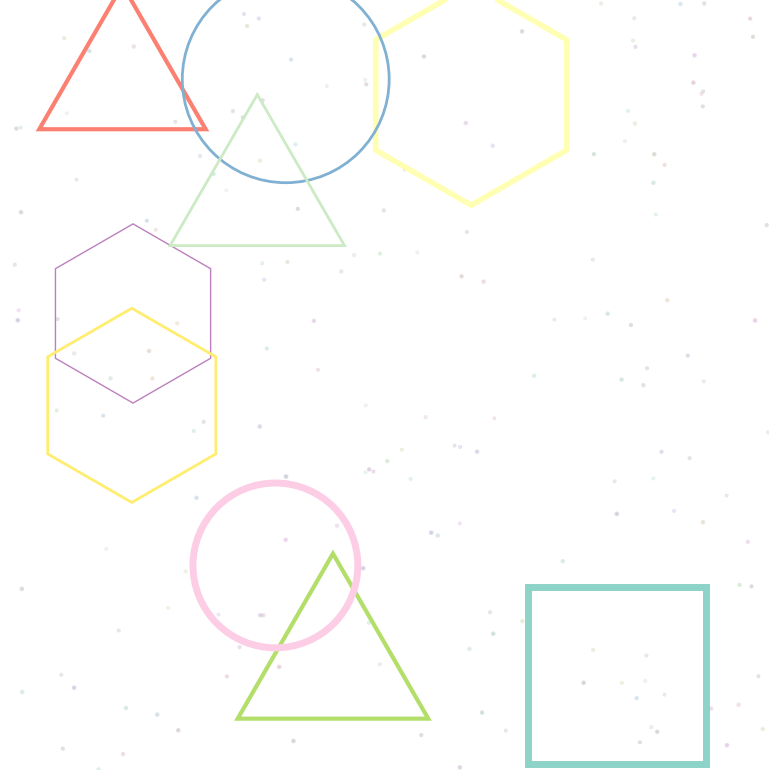[{"shape": "square", "thickness": 2.5, "radius": 0.58, "center": [0.801, 0.123]}, {"shape": "hexagon", "thickness": 2, "radius": 0.72, "center": [0.612, 0.877]}, {"shape": "triangle", "thickness": 1.5, "radius": 0.62, "center": [0.159, 0.895]}, {"shape": "circle", "thickness": 1, "radius": 0.67, "center": [0.371, 0.897]}, {"shape": "triangle", "thickness": 1.5, "radius": 0.71, "center": [0.432, 0.138]}, {"shape": "circle", "thickness": 2.5, "radius": 0.54, "center": [0.358, 0.266]}, {"shape": "hexagon", "thickness": 0.5, "radius": 0.58, "center": [0.173, 0.593]}, {"shape": "triangle", "thickness": 1, "radius": 0.65, "center": [0.334, 0.746]}, {"shape": "hexagon", "thickness": 1, "radius": 0.63, "center": [0.171, 0.474]}]